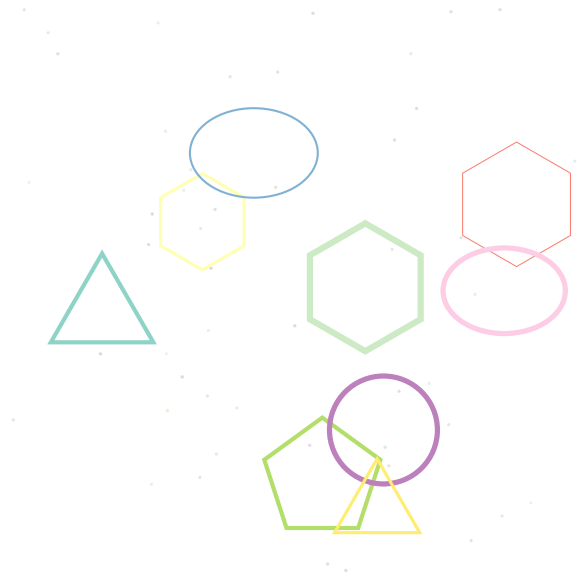[{"shape": "triangle", "thickness": 2, "radius": 0.51, "center": [0.177, 0.458]}, {"shape": "hexagon", "thickness": 1.5, "radius": 0.42, "center": [0.35, 0.615]}, {"shape": "hexagon", "thickness": 0.5, "radius": 0.54, "center": [0.894, 0.645]}, {"shape": "oval", "thickness": 1, "radius": 0.55, "center": [0.44, 0.734]}, {"shape": "pentagon", "thickness": 2, "radius": 0.53, "center": [0.558, 0.17]}, {"shape": "oval", "thickness": 2.5, "radius": 0.53, "center": [0.873, 0.496]}, {"shape": "circle", "thickness": 2.5, "radius": 0.47, "center": [0.664, 0.255]}, {"shape": "hexagon", "thickness": 3, "radius": 0.55, "center": [0.633, 0.502]}, {"shape": "triangle", "thickness": 1.5, "radius": 0.43, "center": [0.653, 0.119]}]